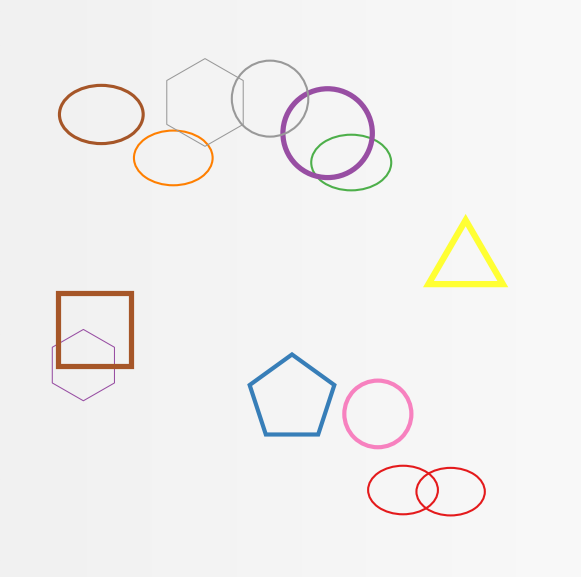[{"shape": "oval", "thickness": 1, "radius": 0.3, "center": [0.693, 0.151]}, {"shape": "oval", "thickness": 1, "radius": 0.29, "center": [0.775, 0.148]}, {"shape": "pentagon", "thickness": 2, "radius": 0.38, "center": [0.502, 0.309]}, {"shape": "oval", "thickness": 1, "radius": 0.34, "center": [0.604, 0.718]}, {"shape": "hexagon", "thickness": 0.5, "radius": 0.31, "center": [0.143, 0.367]}, {"shape": "circle", "thickness": 2.5, "radius": 0.38, "center": [0.564, 0.769]}, {"shape": "oval", "thickness": 1, "radius": 0.34, "center": [0.298, 0.726]}, {"shape": "triangle", "thickness": 3, "radius": 0.37, "center": [0.801, 0.544]}, {"shape": "oval", "thickness": 1.5, "radius": 0.36, "center": [0.174, 0.801]}, {"shape": "square", "thickness": 2.5, "radius": 0.32, "center": [0.162, 0.429]}, {"shape": "circle", "thickness": 2, "radius": 0.29, "center": [0.65, 0.282]}, {"shape": "circle", "thickness": 1, "radius": 0.33, "center": [0.465, 0.828]}, {"shape": "hexagon", "thickness": 0.5, "radius": 0.38, "center": [0.353, 0.822]}]